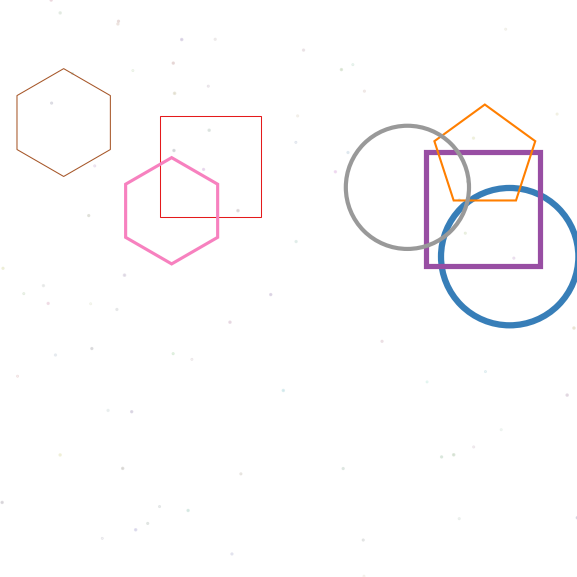[{"shape": "square", "thickness": 0.5, "radius": 0.44, "center": [0.364, 0.712]}, {"shape": "circle", "thickness": 3, "radius": 0.59, "center": [0.883, 0.555]}, {"shape": "square", "thickness": 2.5, "radius": 0.49, "center": [0.836, 0.637]}, {"shape": "pentagon", "thickness": 1, "radius": 0.46, "center": [0.84, 0.726]}, {"shape": "hexagon", "thickness": 0.5, "radius": 0.47, "center": [0.11, 0.787]}, {"shape": "hexagon", "thickness": 1.5, "radius": 0.46, "center": [0.297, 0.634]}, {"shape": "circle", "thickness": 2, "radius": 0.53, "center": [0.705, 0.675]}]